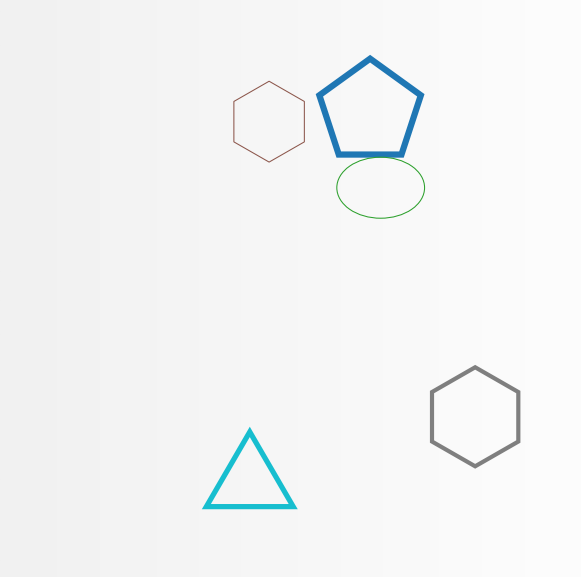[{"shape": "pentagon", "thickness": 3, "radius": 0.46, "center": [0.637, 0.806]}, {"shape": "oval", "thickness": 0.5, "radius": 0.38, "center": [0.655, 0.674]}, {"shape": "hexagon", "thickness": 0.5, "radius": 0.35, "center": [0.463, 0.788]}, {"shape": "hexagon", "thickness": 2, "radius": 0.43, "center": [0.817, 0.277]}, {"shape": "triangle", "thickness": 2.5, "radius": 0.43, "center": [0.43, 0.165]}]